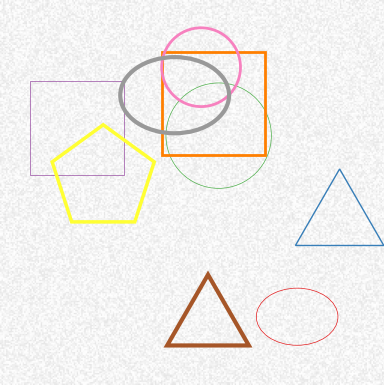[{"shape": "oval", "thickness": 0.5, "radius": 0.53, "center": [0.772, 0.177]}, {"shape": "triangle", "thickness": 1, "radius": 0.66, "center": [0.882, 0.429]}, {"shape": "circle", "thickness": 0.5, "radius": 0.68, "center": [0.568, 0.648]}, {"shape": "square", "thickness": 0.5, "radius": 0.61, "center": [0.2, 0.667]}, {"shape": "square", "thickness": 2, "radius": 0.67, "center": [0.554, 0.73]}, {"shape": "pentagon", "thickness": 2.5, "radius": 0.7, "center": [0.268, 0.536]}, {"shape": "triangle", "thickness": 3, "radius": 0.61, "center": [0.54, 0.164]}, {"shape": "circle", "thickness": 2, "radius": 0.51, "center": [0.522, 0.825]}, {"shape": "oval", "thickness": 3, "radius": 0.71, "center": [0.454, 0.753]}]